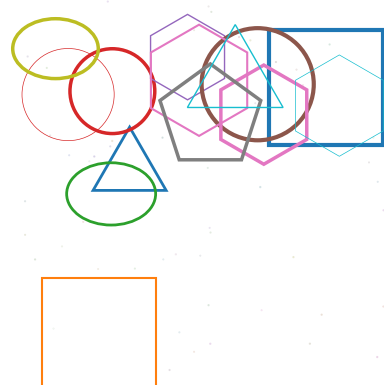[{"shape": "square", "thickness": 3, "radius": 0.74, "center": [0.847, 0.772]}, {"shape": "triangle", "thickness": 2, "radius": 0.55, "center": [0.337, 0.56]}, {"shape": "square", "thickness": 1.5, "radius": 0.74, "center": [0.256, 0.131]}, {"shape": "oval", "thickness": 2, "radius": 0.58, "center": [0.289, 0.496]}, {"shape": "circle", "thickness": 0.5, "radius": 0.6, "center": [0.177, 0.754]}, {"shape": "circle", "thickness": 2.5, "radius": 0.55, "center": [0.292, 0.763]}, {"shape": "hexagon", "thickness": 1, "radius": 0.55, "center": [0.487, 0.852]}, {"shape": "circle", "thickness": 3, "radius": 0.73, "center": [0.669, 0.781]}, {"shape": "hexagon", "thickness": 2.5, "radius": 0.64, "center": [0.685, 0.702]}, {"shape": "hexagon", "thickness": 1.5, "radius": 0.72, "center": [0.517, 0.791]}, {"shape": "pentagon", "thickness": 2.5, "radius": 0.69, "center": [0.546, 0.696]}, {"shape": "oval", "thickness": 2.5, "radius": 0.56, "center": [0.144, 0.874]}, {"shape": "triangle", "thickness": 1, "radius": 0.72, "center": [0.611, 0.793]}, {"shape": "hexagon", "thickness": 0.5, "radius": 0.66, "center": [0.881, 0.726]}]